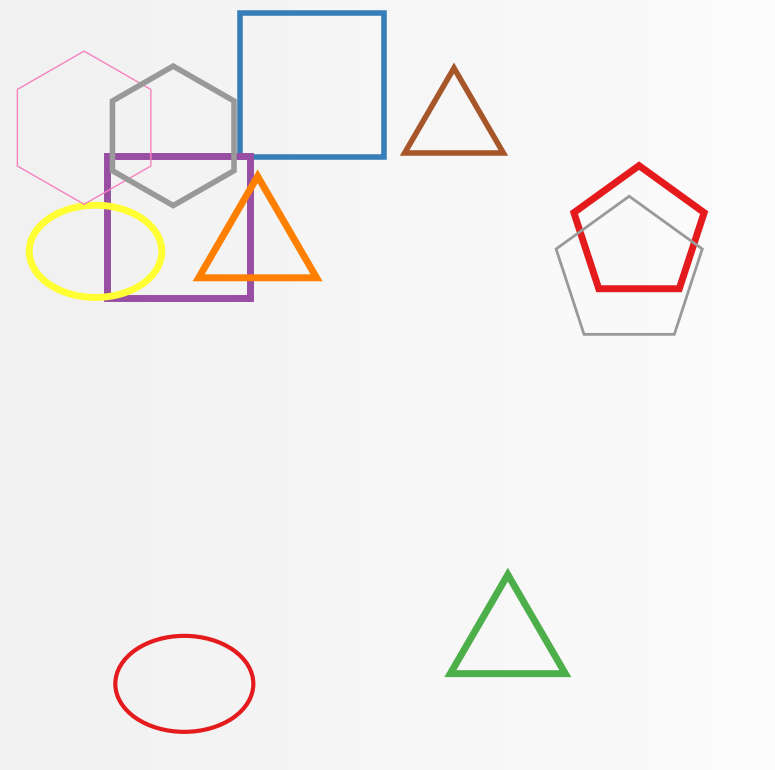[{"shape": "pentagon", "thickness": 2.5, "radius": 0.44, "center": [0.825, 0.697]}, {"shape": "oval", "thickness": 1.5, "radius": 0.45, "center": [0.238, 0.112]}, {"shape": "square", "thickness": 2, "radius": 0.47, "center": [0.403, 0.889]}, {"shape": "triangle", "thickness": 2.5, "radius": 0.43, "center": [0.655, 0.168]}, {"shape": "square", "thickness": 2.5, "radius": 0.46, "center": [0.23, 0.705]}, {"shape": "triangle", "thickness": 2.5, "radius": 0.44, "center": [0.332, 0.683]}, {"shape": "oval", "thickness": 2.5, "radius": 0.43, "center": [0.123, 0.674]}, {"shape": "triangle", "thickness": 2, "radius": 0.37, "center": [0.586, 0.838]}, {"shape": "hexagon", "thickness": 0.5, "radius": 0.5, "center": [0.109, 0.834]}, {"shape": "hexagon", "thickness": 2, "radius": 0.45, "center": [0.224, 0.824]}, {"shape": "pentagon", "thickness": 1, "radius": 0.5, "center": [0.812, 0.646]}]